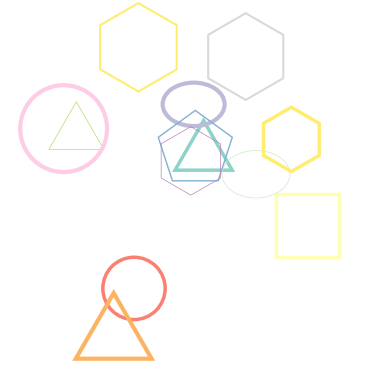[{"shape": "triangle", "thickness": 2.5, "radius": 0.43, "center": [0.529, 0.601]}, {"shape": "square", "thickness": 2.5, "radius": 0.41, "center": [0.799, 0.414]}, {"shape": "oval", "thickness": 3, "radius": 0.4, "center": [0.503, 0.729]}, {"shape": "circle", "thickness": 2.5, "radius": 0.4, "center": [0.348, 0.251]}, {"shape": "pentagon", "thickness": 1, "radius": 0.51, "center": [0.507, 0.612]}, {"shape": "triangle", "thickness": 3, "radius": 0.57, "center": [0.295, 0.125]}, {"shape": "triangle", "thickness": 0.5, "radius": 0.41, "center": [0.198, 0.653]}, {"shape": "circle", "thickness": 3, "radius": 0.56, "center": [0.165, 0.666]}, {"shape": "hexagon", "thickness": 1.5, "radius": 0.56, "center": [0.638, 0.853]}, {"shape": "hexagon", "thickness": 0.5, "radius": 0.45, "center": [0.496, 0.582]}, {"shape": "oval", "thickness": 0.5, "radius": 0.44, "center": [0.665, 0.547]}, {"shape": "hexagon", "thickness": 2.5, "radius": 0.42, "center": [0.757, 0.638]}, {"shape": "hexagon", "thickness": 1.5, "radius": 0.57, "center": [0.359, 0.877]}]